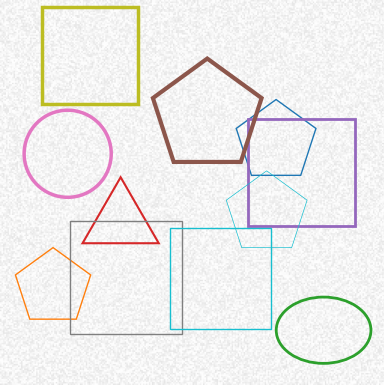[{"shape": "pentagon", "thickness": 1, "radius": 0.54, "center": [0.717, 0.633]}, {"shape": "pentagon", "thickness": 1, "radius": 0.51, "center": [0.138, 0.254]}, {"shape": "oval", "thickness": 2, "radius": 0.62, "center": [0.84, 0.142]}, {"shape": "triangle", "thickness": 1.5, "radius": 0.57, "center": [0.313, 0.425]}, {"shape": "square", "thickness": 2, "radius": 0.69, "center": [0.783, 0.551]}, {"shape": "pentagon", "thickness": 3, "radius": 0.74, "center": [0.538, 0.699]}, {"shape": "circle", "thickness": 2.5, "radius": 0.57, "center": [0.176, 0.601]}, {"shape": "square", "thickness": 1, "radius": 0.73, "center": [0.327, 0.279]}, {"shape": "square", "thickness": 2.5, "radius": 0.63, "center": [0.234, 0.856]}, {"shape": "pentagon", "thickness": 0.5, "radius": 0.55, "center": [0.693, 0.446]}, {"shape": "square", "thickness": 1, "radius": 0.66, "center": [0.573, 0.278]}]